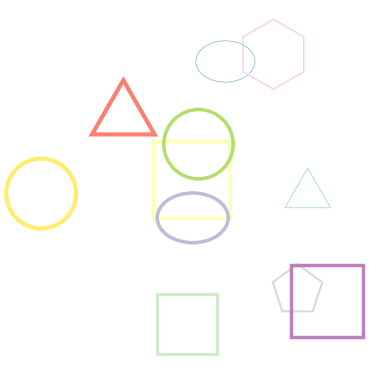[{"shape": "triangle", "thickness": 0.5, "radius": 0.34, "center": [0.799, 0.495]}, {"shape": "square", "thickness": 2.5, "radius": 0.5, "center": [0.498, 0.534]}, {"shape": "oval", "thickness": 2.5, "radius": 0.46, "center": [0.5, 0.434]}, {"shape": "triangle", "thickness": 3, "radius": 0.47, "center": [0.32, 0.698]}, {"shape": "oval", "thickness": 0.5, "radius": 0.38, "center": [0.585, 0.84]}, {"shape": "circle", "thickness": 2.5, "radius": 0.45, "center": [0.516, 0.625]}, {"shape": "hexagon", "thickness": 1, "radius": 0.45, "center": [0.71, 0.859]}, {"shape": "pentagon", "thickness": 1.5, "radius": 0.34, "center": [0.773, 0.246]}, {"shape": "square", "thickness": 2.5, "radius": 0.47, "center": [0.851, 0.218]}, {"shape": "square", "thickness": 2, "radius": 0.39, "center": [0.486, 0.159]}, {"shape": "circle", "thickness": 3, "radius": 0.45, "center": [0.107, 0.497]}]